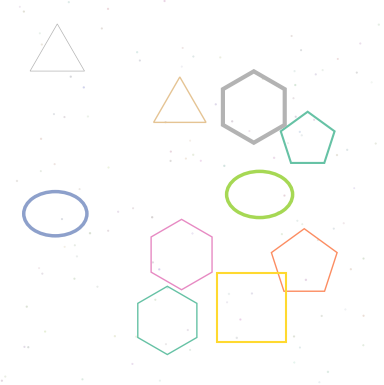[{"shape": "pentagon", "thickness": 1.5, "radius": 0.37, "center": [0.799, 0.636]}, {"shape": "hexagon", "thickness": 1, "radius": 0.44, "center": [0.435, 0.168]}, {"shape": "pentagon", "thickness": 1, "radius": 0.45, "center": [0.79, 0.316]}, {"shape": "oval", "thickness": 2.5, "radius": 0.41, "center": [0.144, 0.445]}, {"shape": "hexagon", "thickness": 1, "radius": 0.46, "center": [0.472, 0.339]}, {"shape": "oval", "thickness": 2.5, "radius": 0.43, "center": [0.674, 0.495]}, {"shape": "square", "thickness": 1.5, "radius": 0.45, "center": [0.653, 0.202]}, {"shape": "triangle", "thickness": 1, "radius": 0.39, "center": [0.467, 0.721]}, {"shape": "triangle", "thickness": 0.5, "radius": 0.41, "center": [0.149, 0.856]}, {"shape": "hexagon", "thickness": 3, "radius": 0.46, "center": [0.659, 0.722]}]